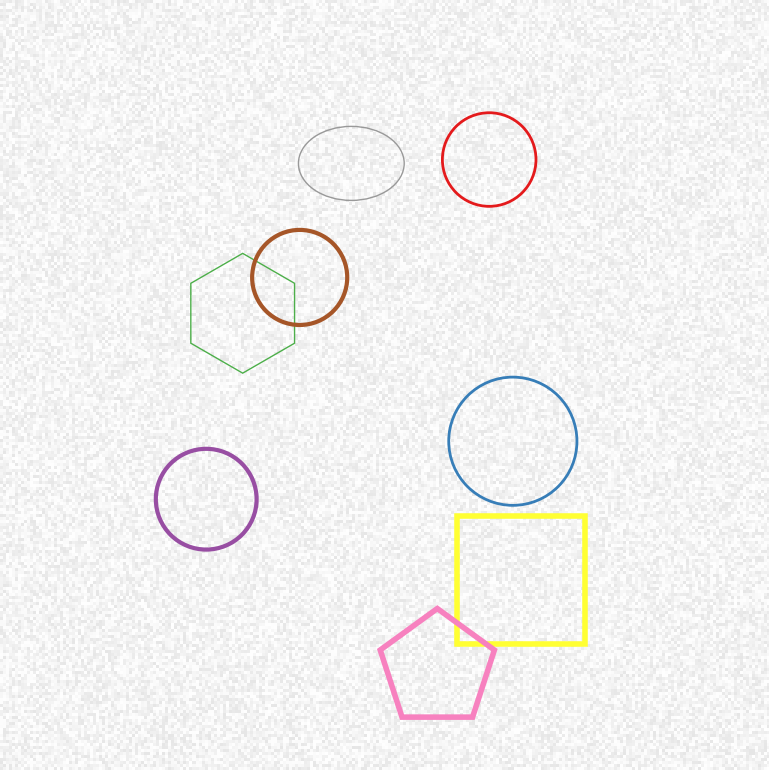[{"shape": "circle", "thickness": 1, "radius": 0.3, "center": [0.635, 0.793]}, {"shape": "circle", "thickness": 1, "radius": 0.42, "center": [0.666, 0.427]}, {"shape": "hexagon", "thickness": 0.5, "radius": 0.39, "center": [0.315, 0.593]}, {"shape": "circle", "thickness": 1.5, "radius": 0.33, "center": [0.268, 0.352]}, {"shape": "square", "thickness": 2, "radius": 0.42, "center": [0.677, 0.247]}, {"shape": "circle", "thickness": 1.5, "radius": 0.31, "center": [0.389, 0.64]}, {"shape": "pentagon", "thickness": 2, "radius": 0.39, "center": [0.568, 0.132]}, {"shape": "oval", "thickness": 0.5, "radius": 0.34, "center": [0.456, 0.788]}]